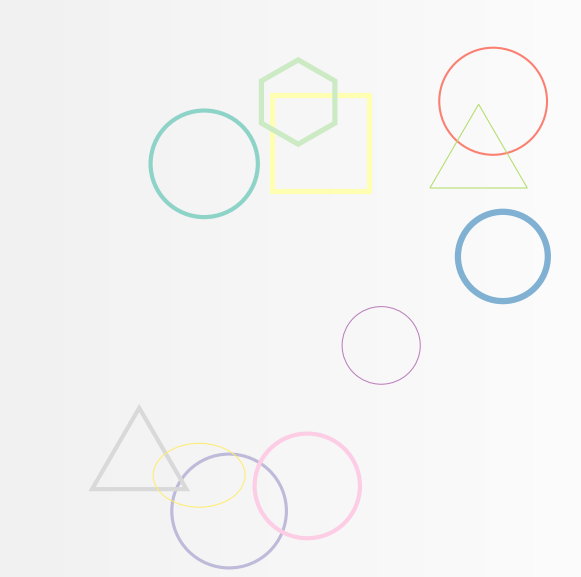[{"shape": "circle", "thickness": 2, "radius": 0.46, "center": [0.351, 0.715]}, {"shape": "square", "thickness": 2.5, "radius": 0.42, "center": [0.551, 0.751]}, {"shape": "circle", "thickness": 1.5, "radius": 0.49, "center": [0.394, 0.114]}, {"shape": "circle", "thickness": 1, "radius": 0.46, "center": [0.848, 0.824]}, {"shape": "circle", "thickness": 3, "radius": 0.39, "center": [0.865, 0.555]}, {"shape": "triangle", "thickness": 0.5, "radius": 0.48, "center": [0.823, 0.722]}, {"shape": "circle", "thickness": 2, "radius": 0.45, "center": [0.529, 0.158]}, {"shape": "triangle", "thickness": 2, "radius": 0.47, "center": [0.24, 0.199]}, {"shape": "circle", "thickness": 0.5, "radius": 0.34, "center": [0.656, 0.401]}, {"shape": "hexagon", "thickness": 2.5, "radius": 0.36, "center": [0.513, 0.822]}, {"shape": "oval", "thickness": 0.5, "radius": 0.4, "center": [0.343, 0.176]}]